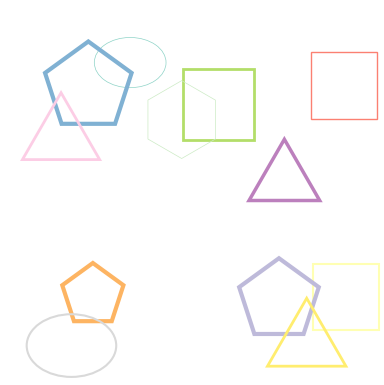[{"shape": "oval", "thickness": 0.5, "radius": 0.47, "center": [0.338, 0.837]}, {"shape": "square", "thickness": 1.5, "radius": 0.43, "center": [0.898, 0.228]}, {"shape": "pentagon", "thickness": 3, "radius": 0.54, "center": [0.725, 0.22]}, {"shape": "square", "thickness": 1, "radius": 0.43, "center": [0.893, 0.778]}, {"shape": "pentagon", "thickness": 3, "radius": 0.59, "center": [0.229, 0.774]}, {"shape": "pentagon", "thickness": 3, "radius": 0.42, "center": [0.241, 0.233]}, {"shape": "square", "thickness": 2, "radius": 0.46, "center": [0.567, 0.729]}, {"shape": "triangle", "thickness": 2, "radius": 0.58, "center": [0.159, 0.643]}, {"shape": "oval", "thickness": 1.5, "radius": 0.58, "center": [0.186, 0.102]}, {"shape": "triangle", "thickness": 2.5, "radius": 0.53, "center": [0.739, 0.532]}, {"shape": "hexagon", "thickness": 0.5, "radius": 0.51, "center": [0.472, 0.689]}, {"shape": "triangle", "thickness": 2, "radius": 0.59, "center": [0.797, 0.108]}]